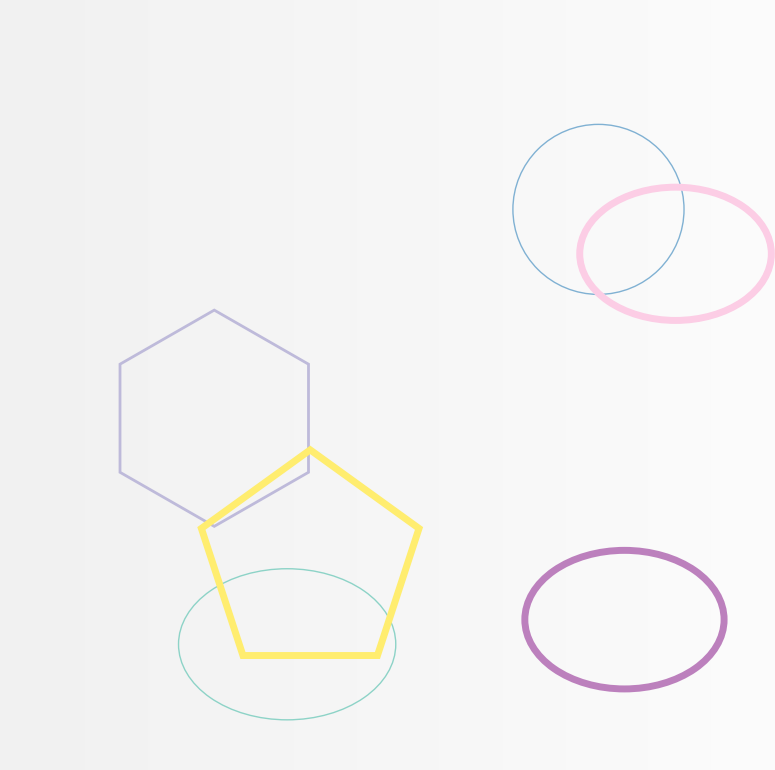[{"shape": "oval", "thickness": 0.5, "radius": 0.7, "center": [0.371, 0.163]}, {"shape": "hexagon", "thickness": 1, "radius": 0.7, "center": [0.276, 0.457]}, {"shape": "circle", "thickness": 0.5, "radius": 0.55, "center": [0.772, 0.728]}, {"shape": "oval", "thickness": 2.5, "radius": 0.62, "center": [0.872, 0.67]}, {"shape": "oval", "thickness": 2.5, "radius": 0.64, "center": [0.806, 0.195]}, {"shape": "pentagon", "thickness": 2.5, "radius": 0.74, "center": [0.4, 0.268]}]